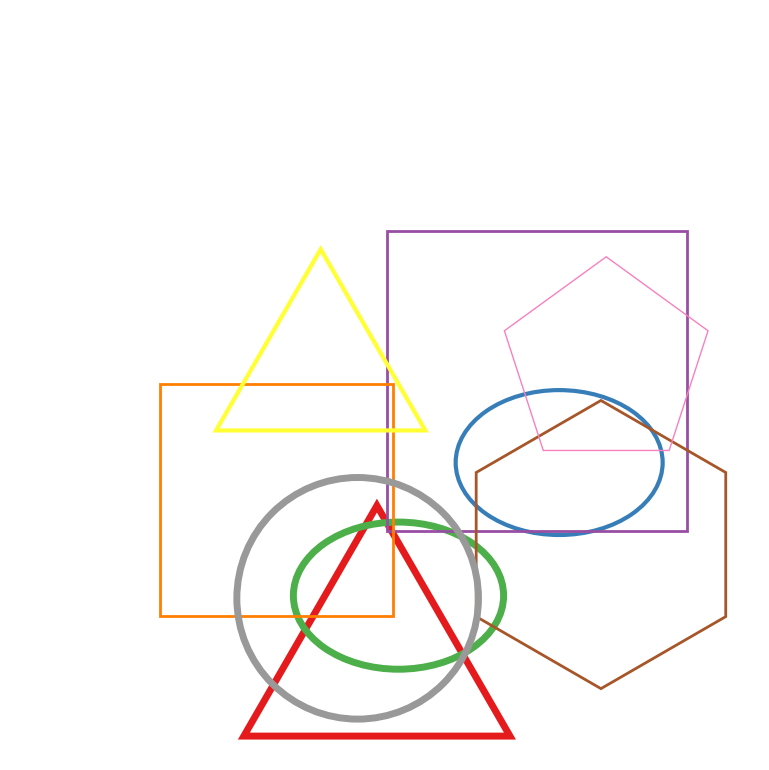[{"shape": "triangle", "thickness": 2.5, "radius": 1.0, "center": [0.489, 0.144]}, {"shape": "oval", "thickness": 1.5, "radius": 0.67, "center": [0.726, 0.399]}, {"shape": "oval", "thickness": 2.5, "radius": 0.68, "center": [0.518, 0.226]}, {"shape": "square", "thickness": 1, "radius": 0.97, "center": [0.697, 0.505]}, {"shape": "square", "thickness": 1, "radius": 0.75, "center": [0.359, 0.351]}, {"shape": "triangle", "thickness": 1.5, "radius": 0.78, "center": [0.417, 0.519]}, {"shape": "hexagon", "thickness": 1, "radius": 0.94, "center": [0.78, 0.293]}, {"shape": "pentagon", "thickness": 0.5, "radius": 0.7, "center": [0.787, 0.527]}, {"shape": "circle", "thickness": 2.5, "radius": 0.78, "center": [0.464, 0.223]}]